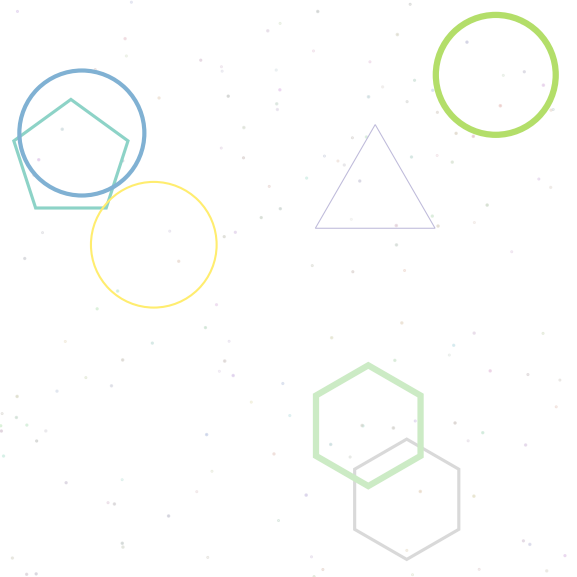[{"shape": "pentagon", "thickness": 1.5, "radius": 0.52, "center": [0.123, 0.723]}, {"shape": "triangle", "thickness": 0.5, "radius": 0.6, "center": [0.65, 0.664]}, {"shape": "circle", "thickness": 2, "radius": 0.54, "center": [0.142, 0.769]}, {"shape": "circle", "thickness": 3, "radius": 0.52, "center": [0.858, 0.87]}, {"shape": "hexagon", "thickness": 1.5, "radius": 0.52, "center": [0.704, 0.135]}, {"shape": "hexagon", "thickness": 3, "radius": 0.52, "center": [0.638, 0.262]}, {"shape": "circle", "thickness": 1, "radius": 0.54, "center": [0.266, 0.575]}]